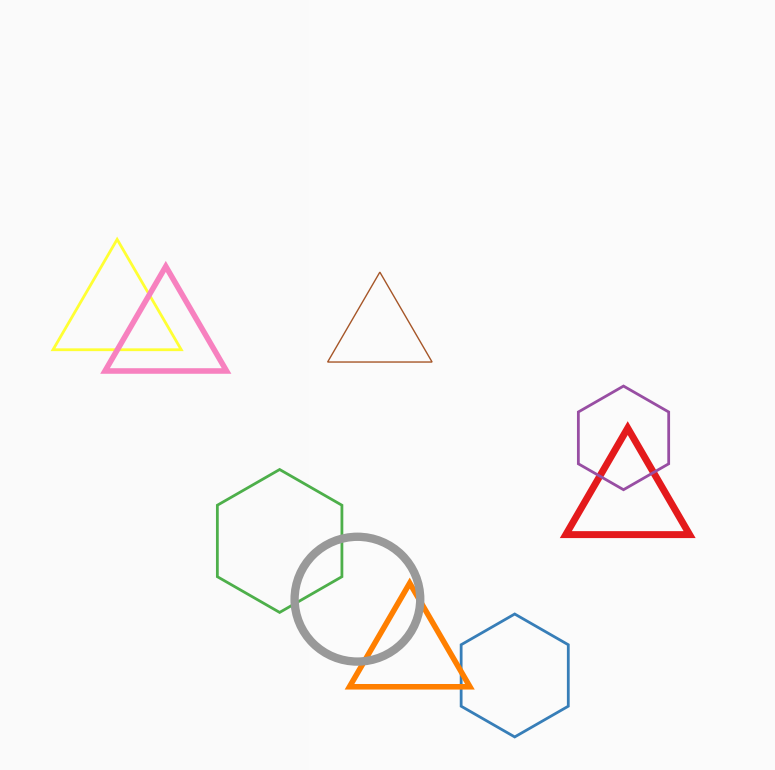[{"shape": "triangle", "thickness": 2.5, "radius": 0.46, "center": [0.81, 0.352]}, {"shape": "hexagon", "thickness": 1, "radius": 0.4, "center": [0.664, 0.123]}, {"shape": "hexagon", "thickness": 1, "radius": 0.46, "center": [0.361, 0.297]}, {"shape": "hexagon", "thickness": 1, "radius": 0.34, "center": [0.805, 0.431]}, {"shape": "triangle", "thickness": 2, "radius": 0.45, "center": [0.529, 0.153]}, {"shape": "triangle", "thickness": 1, "radius": 0.48, "center": [0.151, 0.594]}, {"shape": "triangle", "thickness": 0.5, "radius": 0.39, "center": [0.49, 0.569]}, {"shape": "triangle", "thickness": 2, "radius": 0.45, "center": [0.214, 0.563]}, {"shape": "circle", "thickness": 3, "radius": 0.41, "center": [0.461, 0.222]}]